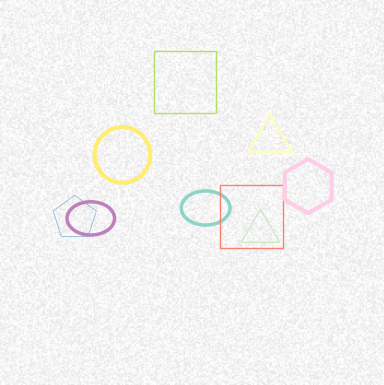[{"shape": "oval", "thickness": 2.5, "radius": 0.32, "center": [0.534, 0.46]}, {"shape": "triangle", "thickness": 1.5, "radius": 0.32, "center": [0.702, 0.638]}, {"shape": "square", "thickness": 1, "radius": 0.41, "center": [0.653, 0.438]}, {"shape": "pentagon", "thickness": 0.5, "radius": 0.3, "center": [0.194, 0.434]}, {"shape": "square", "thickness": 1, "radius": 0.4, "center": [0.481, 0.786]}, {"shape": "hexagon", "thickness": 3, "radius": 0.35, "center": [0.801, 0.517]}, {"shape": "oval", "thickness": 2.5, "radius": 0.31, "center": [0.236, 0.433]}, {"shape": "triangle", "thickness": 1, "radius": 0.29, "center": [0.677, 0.399]}, {"shape": "circle", "thickness": 3, "radius": 0.36, "center": [0.318, 0.598]}]